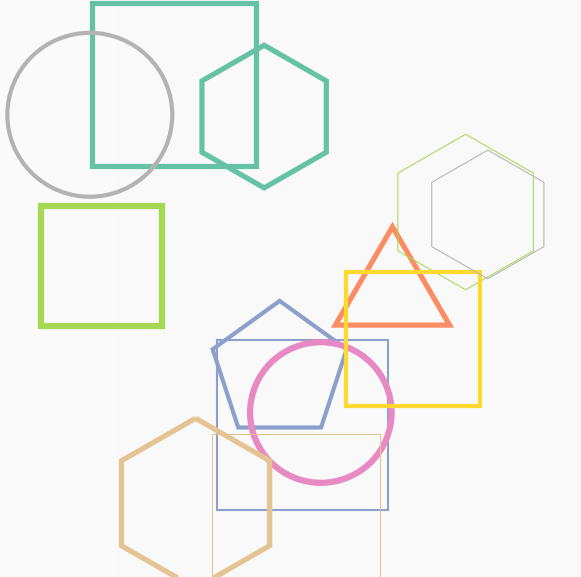[{"shape": "hexagon", "thickness": 2.5, "radius": 0.62, "center": [0.454, 0.797]}, {"shape": "square", "thickness": 2.5, "radius": 0.71, "center": [0.299, 0.852]}, {"shape": "triangle", "thickness": 2.5, "radius": 0.57, "center": [0.675, 0.493]}, {"shape": "pentagon", "thickness": 2, "radius": 0.61, "center": [0.481, 0.357]}, {"shape": "square", "thickness": 1, "radius": 0.74, "center": [0.52, 0.263]}, {"shape": "circle", "thickness": 3, "radius": 0.61, "center": [0.552, 0.285]}, {"shape": "square", "thickness": 3, "radius": 0.52, "center": [0.175, 0.538]}, {"shape": "hexagon", "thickness": 0.5, "radius": 0.67, "center": [0.801, 0.632]}, {"shape": "square", "thickness": 2, "radius": 0.58, "center": [0.71, 0.413]}, {"shape": "hexagon", "thickness": 2.5, "radius": 0.74, "center": [0.336, 0.128]}, {"shape": "square", "thickness": 0.5, "radius": 0.72, "center": [0.509, 0.103]}, {"shape": "circle", "thickness": 2, "radius": 0.71, "center": [0.155, 0.8]}, {"shape": "hexagon", "thickness": 0.5, "radius": 0.56, "center": [0.839, 0.628]}]